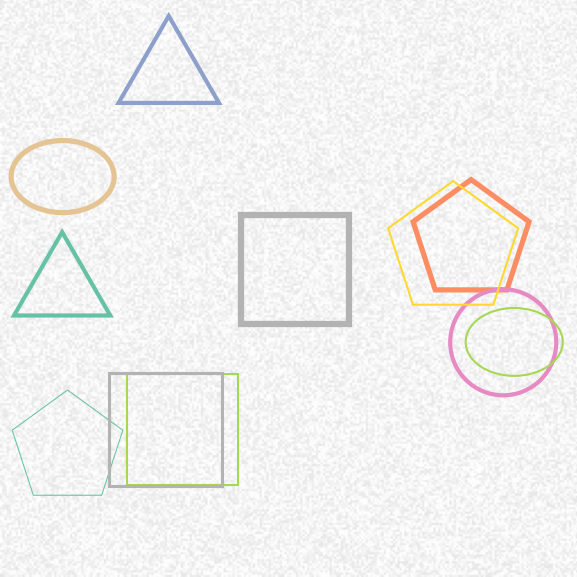[{"shape": "triangle", "thickness": 2, "radius": 0.48, "center": [0.108, 0.501]}, {"shape": "pentagon", "thickness": 0.5, "radius": 0.5, "center": [0.117, 0.223]}, {"shape": "pentagon", "thickness": 2.5, "radius": 0.53, "center": [0.816, 0.583]}, {"shape": "triangle", "thickness": 2, "radius": 0.5, "center": [0.292, 0.871]}, {"shape": "circle", "thickness": 2, "radius": 0.46, "center": [0.871, 0.406]}, {"shape": "oval", "thickness": 1, "radius": 0.42, "center": [0.89, 0.407]}, {"shape": "square", "thickness": 1, "radius": 0.48, "center": [0.317, 0.256]}, {"shape": "pentagon", "thickness": 1, "radius": 0.59, "center": [0.785, 0.567]}, {"shape": "oval", "thickness": 2.5, "radius": 0.45, "center": [0.108, 0.693]}, {"shape": "square", "thickness": 3, "radius": 0.47, "center": [0.511, 0.532]}, {"shape": "square", "thickness": 1.5, "radius": 0.49, "center": [0.287, 0.256]}]